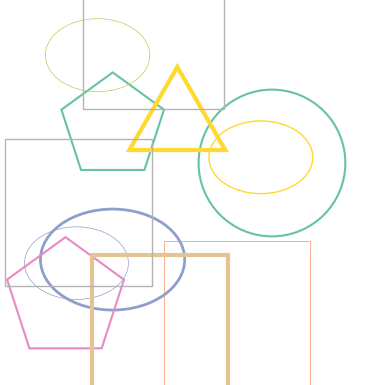[{"shape": "pentagon", "thickness": 1.5, "radius": 0.7, "center": [0.293, 0.672]}, {"shape": "circle", "thickness": 1.5, "radius": 0.95, "center": [0.706, 0.577]}, {"shape": "square", "thickness": 0.5, "radius": 0.95, "center": [0.615, 0.184]}, {"shape": "oval", "thickness": 0.5, "radius": 0.67, "center": [0.199, 0.316]}, {"shape": "oval", "thickness": 2, "radius": 0.94, "center": [0.292, 0.326]}, {"shape": "pentagon", "thickness": 1.5, "radius": 0.8, "center": [0.17, 0.224]}, {"shape": "oval", "thickness": 0.5, "radius": 0.68, "center": [0.253, 0.857]}, {"shape": "triangle", "thickness": 3, "radius": 0.72, "center": [0.461, 0.682]}, {"shape": "oval", "thickness": 1, "radius": 0.67, "center": [0.677, 0.591]}, {"shape": "square", "thickness": 3, "radius": 0.88, "center": [0.416, 0.161]}, {"shape": "square", "thickness": 1, "radius": 0.91, "center": [0.399, 0.9]}, {"shape": "square", "thickness": 1, "radius": 0.96, "center": [0.204, 0.448]}]